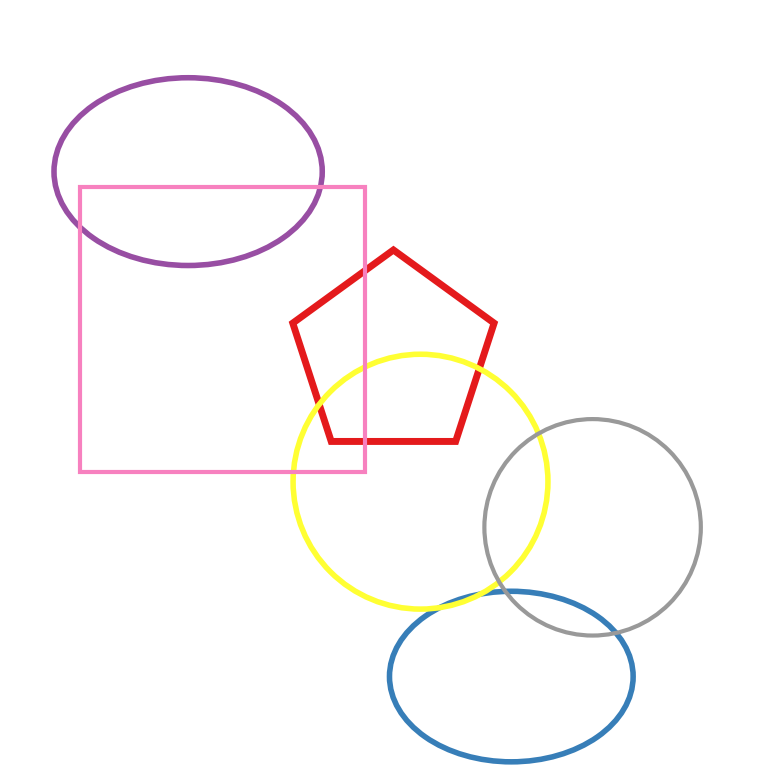[{"shape": "pentagon", "thickness": 2.5, "radius": 0.69, "center": [0.511, 0.538]}, {"shape": "oval", "thickness": 2, "radius": 0.79, "center": [0.664, 0.121]}, {"shape": "oval", "thickness": 2, "radius": 0.87, "center": [0.244, 0.777]}, {"shape": "circle", "thickness": 2, "radius": 0.83, "center": [0.546, 0.374]}, {"shape": "square", "thickness": 1.5, "radius": 0.92, "center": [0.289, 0.572]}, {"shape": "circle", "thickness": 1.5, "radius": 0.7, "center": [0.77, 0.315]}]